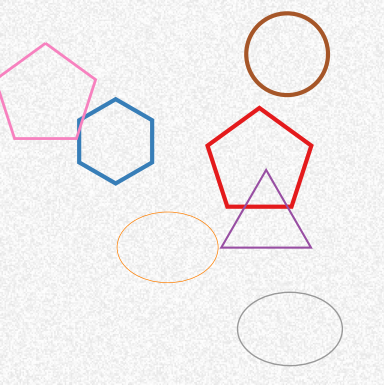[{"shape": "pentagon", "thickness": 3, "radius": 0.71, "center": [0.674, 0.578]}, {"shape": "hexagon", "thickness": 3, "radius": 0.55, "center": [0.3, 0.633]}, {"shape": "triangle", "thickness": 1.5, "radius": 0.67, "center": [0.691, 0.424]}, {"shape": "oval", "thickness": 0.5, "radius": 0.66, "center": [0.435, 0.357]}, {"shape": "circle", "thickness": 3, "radius": 0.53, "center": [0.746, 0.859]}, {"shape": "pentagon", "thickness": 2, "radius": 0.68, "center": [0.118, 0.751]}, {"shape": "oval", "thickness": 1, "radius": 0.68, "center": [0.753, 0.145]}]